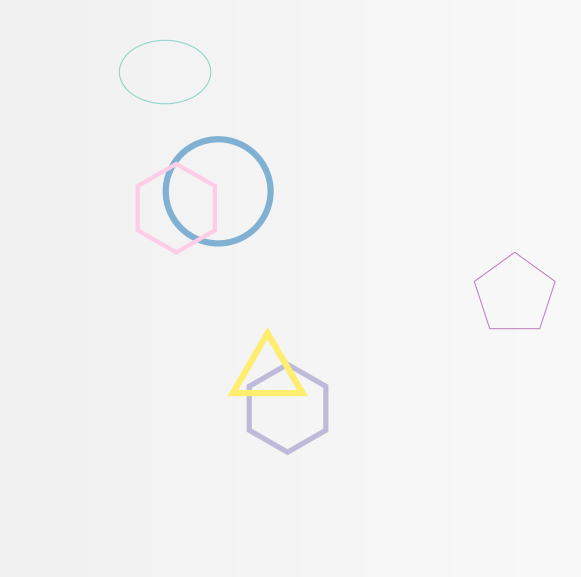[{"shape": "oval", "thickness": 0.5, "radius": 0.39, "center": [0.284, 0.874]}, {"shape": "hexagon", "thickness": 2.5, "radius": 0.38, "center": [0.495, 0.292]}, {"shape": "circle", "thickness": 3, "radius": 0.45, "center": [0.375, 0.668]}, {"shape": "hexagon", "thickness": 2, "radius": 0.38, "center": [0.303, 0.639]}, {"shape": "pentagon", "thickness": 0.5, "radius": 0.37, "center": [0.886, 0.489]}, {"shape": "triangle", "thickness": 3, "radius": 0.35, "center": [0.46, 0.353]}]